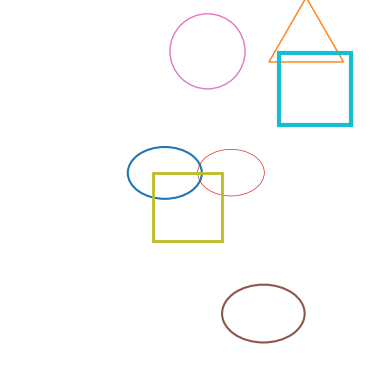[{"shape": "oval", "thickness": 1.5, "radius": 0.48, "center": [0.428, 0.551]}, {"shape": "triangle", "thickness": 1, "radius": 0.56, "center": [0.795, 0.895]}, {"shape": "oval", "thickness": 0.5, "radius": 0.43, "center": [0.6, 0.552]}, {"shape": "oval", "thickness": 1.5, "radius": 0.54, "center": [0.684, 0.186]}, {"shape": "circle", "thickness": 1, "radius": 0.49, "center": [0.539, 0.867]}, {"shape": "square", "thickness": 2, "radius": 0.44, "center": [0.487, 0.462]}, {"shape": "square", "thickness": 3, "radius": 0.47, "center": [0.817, 0.769]}]